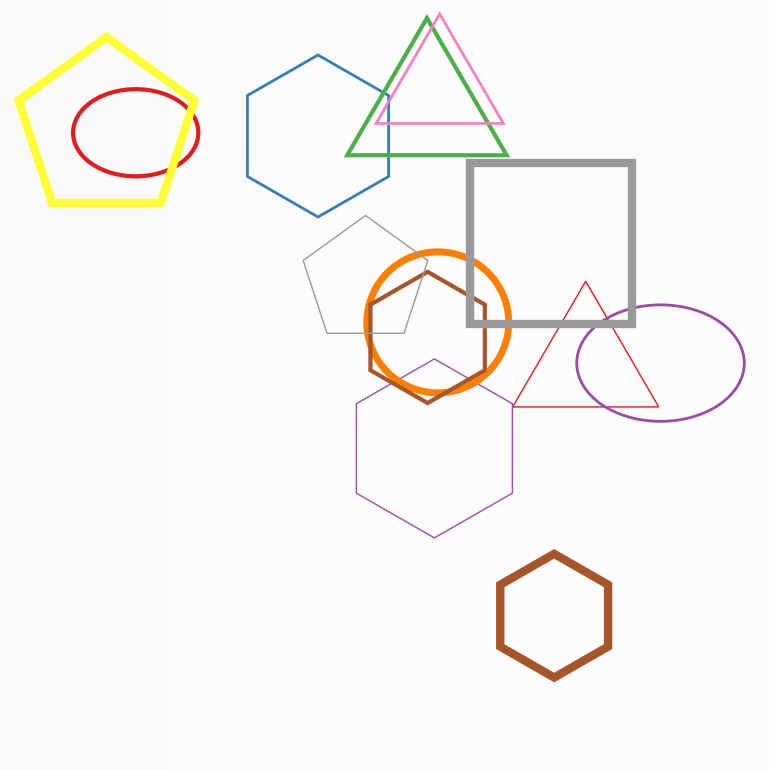[{"shape": "triangle", "thickness": 0.5, "radius": 0.54, "center": [0.756, 0.526]}, {"shape": "oval", "thickness": 1.5, "radius": 0.4, "center": [0.175, 0.828]}, {"shape": "hexagon", "thickness": 1, "radius": 0.53, "center": [0.41, 0.823]}, {"shape": "triangle", "thickness": 1.5, "radius": 0.59, "center": [0.551, 0.858]}, {"shape": "oval", "thickness": 1, "radius": 0.54, "center": [0.852, 0.528]}, {"shape": "hexagon", "thickness": 0.5, "radius": 0.58, "center": [0.56, 0.418]}, {"shape": "circle", "thickness": 2.5, "radius": 0.46, "center": [0.565, 0.581]}, {"shape": "pentagon", "thickness": 3, "radius": 0.6, "center": [0.137, 0.833]}, {"shape": "hexagon", "thickness": 1.5, "radius": 0.43, "center": [0.552, 0.562]}, {"shape": "hexagon", "thickness": 3, "radius": 0.4, "center": [0.715, 0.2]}, {"shape": "triangle", "thickness": 1, "radius": 0.47, "center": [0.567, 0.887]}, {"shape": "square", "thickness": 3, "radius": 0.52, "center": [0.711, 0.684]}, {"shape": "pentagon", "thickness": 0.5, "radius": 0.42, "center": [0.472, 0.636]}]